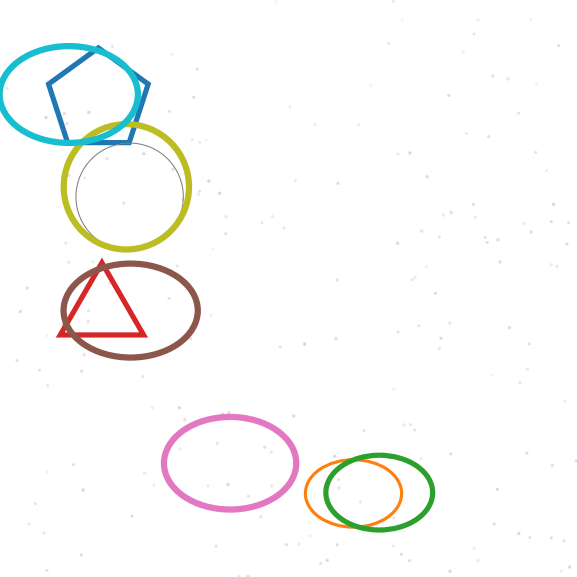[{"shape": "pentagon", "thickness": 2.5, "radius": 0.45, "center": [0.17, 0.826]}, {"shape": "oval", "thickness": 1.5, "radius": 0.42, "center": [0.612, 0.145]}, {"shape": "oval", "thickness": 2.5, "radius": 0.46, "center": [0.657, 0.146]}, {"shape": "triangle", "thickness": 2.5, "radius": 0.42, "center": [0.176, 0.461]}, {"shape": "oval", "thickness": 3, "radius": 0.58, "center": [0.226, 0.461]}, {"shape": "oval", "thickness": 3, "radius": 0.57, "center": [0.398, 0.197]}, {"shape": "circle", "thickness": 0.5, "radius": 0.46, "center": [0.224, 0.658]}, {"shape": "circle", "thickness": 3, "radius": 0.54, "center": [0.219, 0.676]}, {"shape": "oval", "thickness": 3, "radius": 0.6, "center": [0.119, 0.835]}]